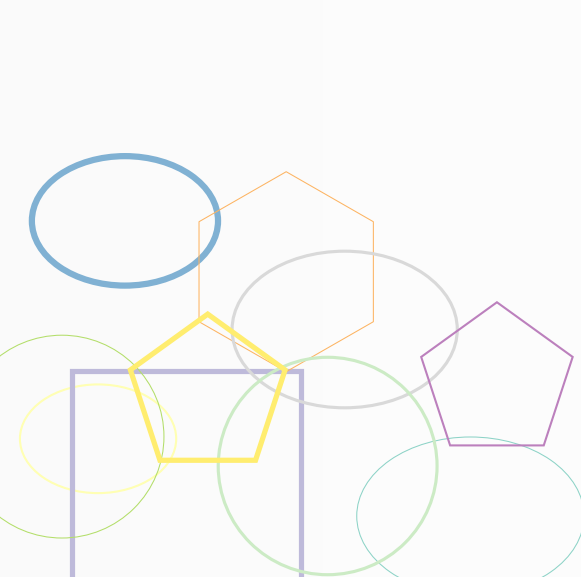[{"shape": "oval", "thickness": 0.5, "radius": 0.98, "center": [0.809, 0.106]}, {"shape": "oval", "thickness": 1, "radius": 0.67, "center": [0.169, 0.239]}, {"shape": "square", "thickness": 2.5, "radius": 0.99, "center": [0.321, 0.16]}, {"shape": "oval", "thickness": 3, "radius": 0.8, "center": [0.215, 0.617]}, {"shape": "hexagon", "thickness": 0.5, "radius": 0.87, "center": [0.492, 0.529]}, {"shape": "circle", "thickness": 0.5, "radius": 0.88, "center": [0.106, 0.243]}, {"shape": "oval", "thickness": 1.5, "radius": 0.97, "center": [0.593, 0.429]}, {"shape": "pentagon", "thickness": 1, "radius": 0.69, "center": [0.855, 0.339]}, {"shape": "circle", "thickness": 1.5, "radius": 0.94, "center": [0.564, 0.192]}, {"shape": "pentagon", "thickness": 2.5, "radius": 0.7, "center": [0.357, 0.315]}]